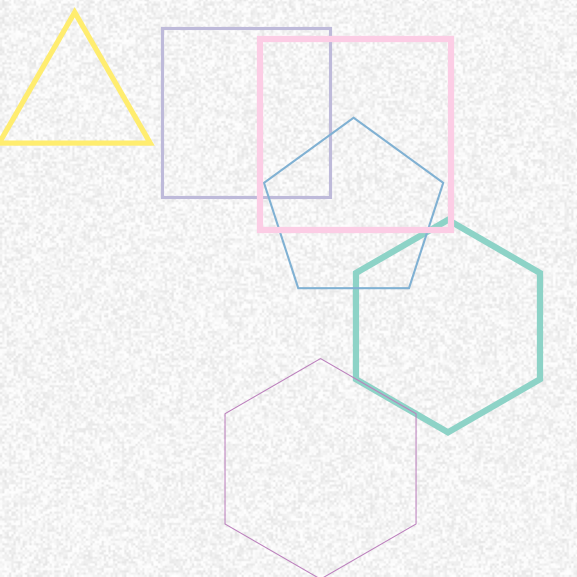[{"shape": "hexagon", "thickness": 3, "radius": 0.92, "center": [0.776, 0.434]}, {"shape": "square", "thickness": 1.5, "radius": 0.73, "center": [0.426, 0.805]}, {"shape": "pentagon", "thickness": 1, "radius": 0.82, "center": [0.612, 0.632]}, {"shape": "square", "thickness": 3, "radius": 0.83, "center": [0.616, 0.766]}, {"shape": "hexagon", "thickness": 0.5, "radius": 0.95, "center": [0.555, 0.187]}, {"shape": "triangle", "thickness": 2.5, "radius": 0.76, "center": [0.129, 0.827]}]